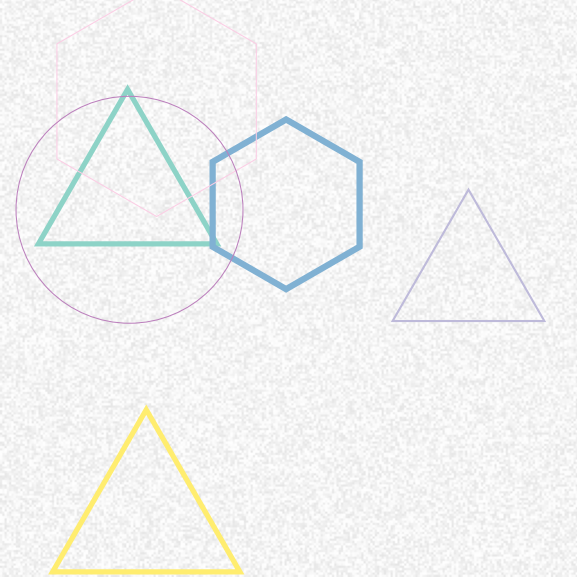[{"shape": "triangle", "thickness": 2.5, "radius": 0.89, "center": [0.221, 0.666]}, {"shape": "triangle", "thickness": 1, "radius": 0.76, "center": [0.811, 0.519]}, {"shape": "hexagon", "thickness": 3, "radius": 0.73, "center": [0.495, 0.645]}, {"shape": "hexagon", "thickness": 0.5, "radius": 1.0, "center": [0.271, 0.824]}, {"shape": "circle", "thickness": 0.5, "radius": 0.98, "center": [0.224, 0.636]}, {"shape": "triangle", "thickness": 2.5, "radius": 0.94, "center": [0.253, 0.102]}]